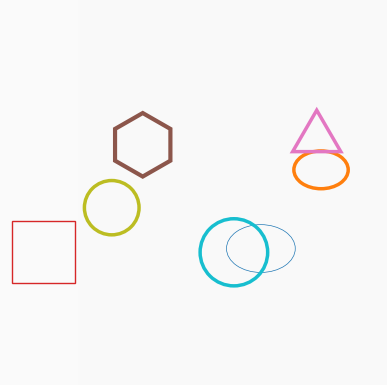[{"shape": "oval", "thickness": 0.5, "radius": 0.44, "center": [0.673, 0.354]}, {"shape": "oval", "thickness": 2.5, "radius": 0.35, "center": [0.828, 0.559]}, {"shape": "square", "thickness": 1, "radius": 0.4, "center": [0.112, 0.345]}, {"shape": "hexagon", "thickness": 3, "radius": 0.41, "center": [0.368, 0.624]}, {"shape": "triangle", "thickness": 2.5, "radius": 0.36, "center": [0.817, 0.642]}, {"shape": "circle", "thickness": 2.5, "radius": 0.35, "center": [0.288, 0.461]}, {"shape": "circle", "thickness": 2.5, "radius": 0.44, "center": [0.604, 0.345]}]